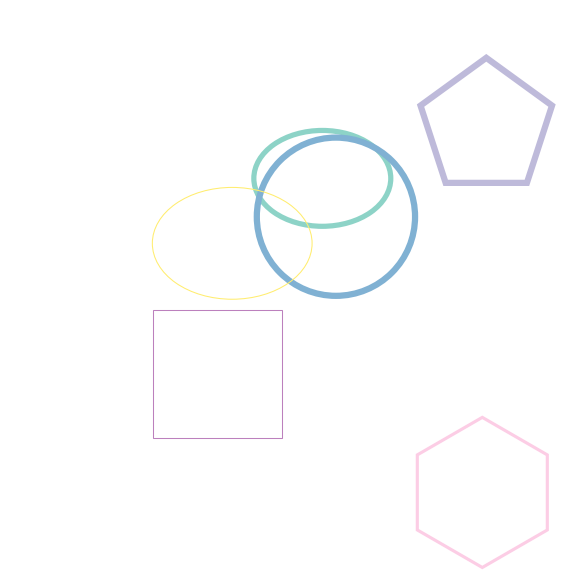[{"shape": "oval", "thickness": 2.5, "radius": 0.59, "center": [0.558, 0.69]}, {"shape": "pentagon", "thickness": 3, "radius": 0.6, "center": [0.842, 0.779]}, {"shape": "circle", "thickness": 3, "radius": 0.69, "center": [0.582, 0.624]}, {"shape": "hexagon", "thickness": 1.5, "radius": 0.65, "center": [0.835, 0.146]}, {"shape": "square", "thickness": 0.5, "radius": 0.56, "center": [0.377, 0.351]}, {"shape": "oval", "thickness": 0.5, "radius": 0.69, "center": [0.402, 0.578]}]